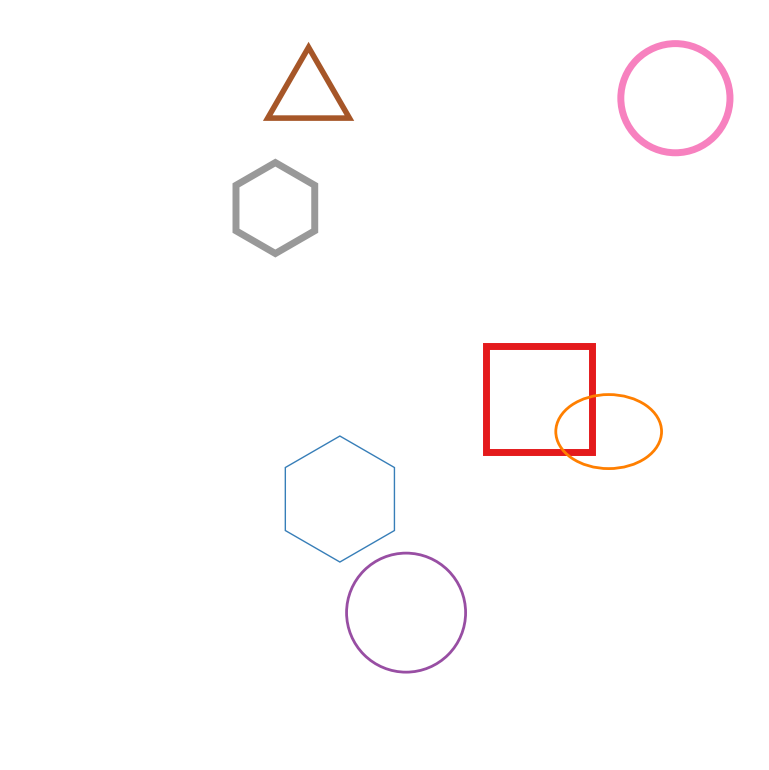[{"shape": "square", "thickness": 2.5, "radius": 0.34, "center": [0.7, 0.481]}, {"shape": "hexagon", "thickness": 0.5, "radius": 0.41, "center": [0.441, 0.352]}, {"shape": "circle", "thickness": 1, "radius": 0.39, "center": [0.527, 0.204]}, {"shape": "oval", "thickness": 1, "radius": 0.34, "center": [0.79, 0.44]}, {"shape": "triangle", "thickness": 2, "radius": 0.31, "center": [0.401, 0.877]}, {"shape": "circle", "thickness": 2.5, "radius": 0.35, "center": [0.877, 0.872]}, {"shape": "hexagon", "thickness": 2.5, "radius": 0.3, "center": [0.358, 0.73]}]